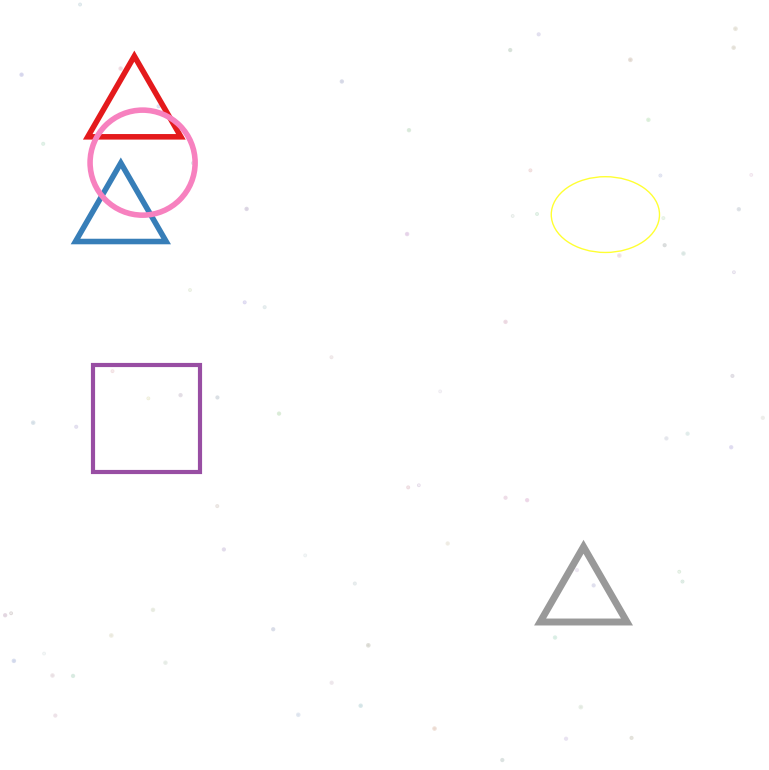[{"shape": "triangle", "thickness": 2, "radius": 0.35, "center": [0.174, 0.857]}, {"shape": "triangle", "thickness": 2, "radius": 0.34, "center": [0.157, 0.72]}, {"shape": "square", "thickness": 1.5, "radius": 0.35, "center": [0.19, 0.456]}, {"shape": "oval", "thickness": 0.5, "radius": 0.35, "center": [0.786, 0.721]}, {"shape": "circle", "thickness": 2, "radius": 0.34, "center": [0.185, 0.789]}, {"shape": "triangle", "thickness": 2.5, "radius": 0.33, "center": [0.758, 0.225]}]